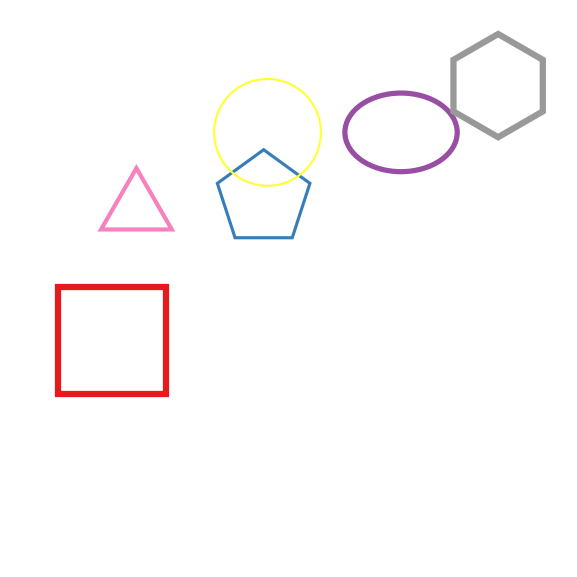[{"shape": "square", "thickness": 3, "radius": 0.47, "center": [0.194, 0.41]}, {"shape": "pentagon", "thickness": 1.5, "radius": 0.42, "center": [0.457, 0.656]}, {"shape": "oval", "thickness": 2.5, "radius": 0.49, "center": [0.694, 0.77]}, {"shape": "circle", "thickness": 1, "radius": 0.46, "center": [0.463, 0.77]}, {"shape": "triangle", "thickness": 2, "radius": 0.35, "center": [0.236, 0.637]}, {"shape": "hexagon", "thickness": 3, "radius": 0.45, "center": [0.863, 0.851]}]